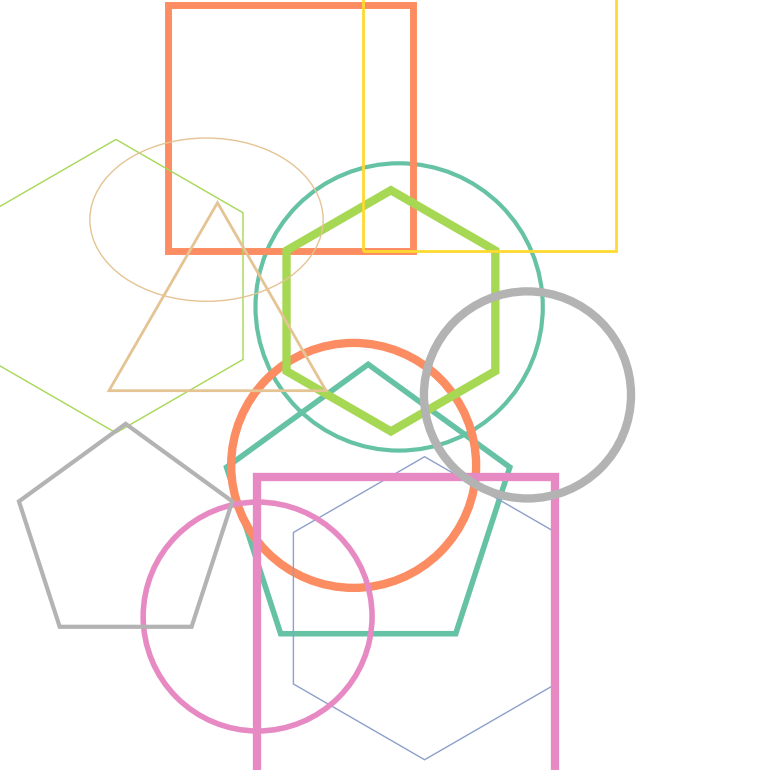[{"shape": "pentagon", "thickness": 2, "radius": 0.97, "center": [0.478, 0.333]}, {"shape": "circle", "thickness": 1.5, "radius": 0.93, "center": [0.518, 0.601]}, {"shape": "square", "thickness": 2.5, "radius": 0.8, "center": [0.377, 0.834]}, {"shape": "circle", "thickness": 3, "radius": 0.8, "center": [0.459, 0.396]}, {"shape": "hexagon", "thickness": 0.5, "radius": 0.98, "center": [0.551, 0.21]}, {"shape": "square", "thickness": 3, "radius": 0.97, "center": [0.527, 0.187]}, {"shape": "circle", "thickness": 2, "radius": 0.74, "center": [0.335, 0.199]}, {"shape": "hexagon", "thickness": 3, "radius": 0.78, "center": [0.508, 0.596]}, {"shape": "hexagon", "thickness": 0.5, "radius": 0.95, "center": [0.151, 0.628]}, {"shape": "square", "thickness": 1, "radius": 0.82, "center": [0.636, 0.838]}, {"shape": "oval", "thickness": 0.5, "radius": 0.76, "center": [0.268, 0.715]}, {"shape": "triangle", "thickness": 1, "radius": 0.81, "center": [0.282, 0.574]}, {"shape": "circle", "thickness": 3, "radius": 0.67, "center": [0.685, 0.487]}, {"shape": "pentagon", "thickness": 1.5, "radius": 0.73, "center": [0.163, 0.304]}]